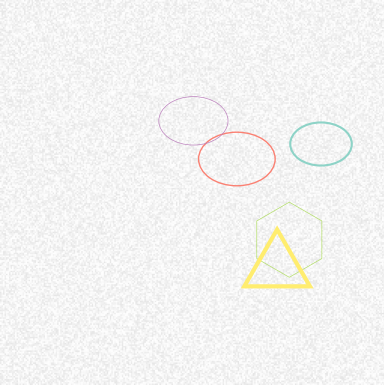[{"shape": "oval", "thickness": 1.5, "radius": 0.4, "center": [0.834, 0.626]}, {"shape": "oval", "thickness": 1, "radius": 0.5, "center": [0.615, 0.587]}, {"shape": "hexagon", "thickness": 0.5, "radius": 0.49, "center": [0.751, 0.377]}, {"shape": "oval", "thickness": 0.5, "radius": 0.45, "center": [0.502, 0.686]}, {"shape": "triangle", "thickness": 3, "radius": 0.49, "center": [0.72, 0.305]}]